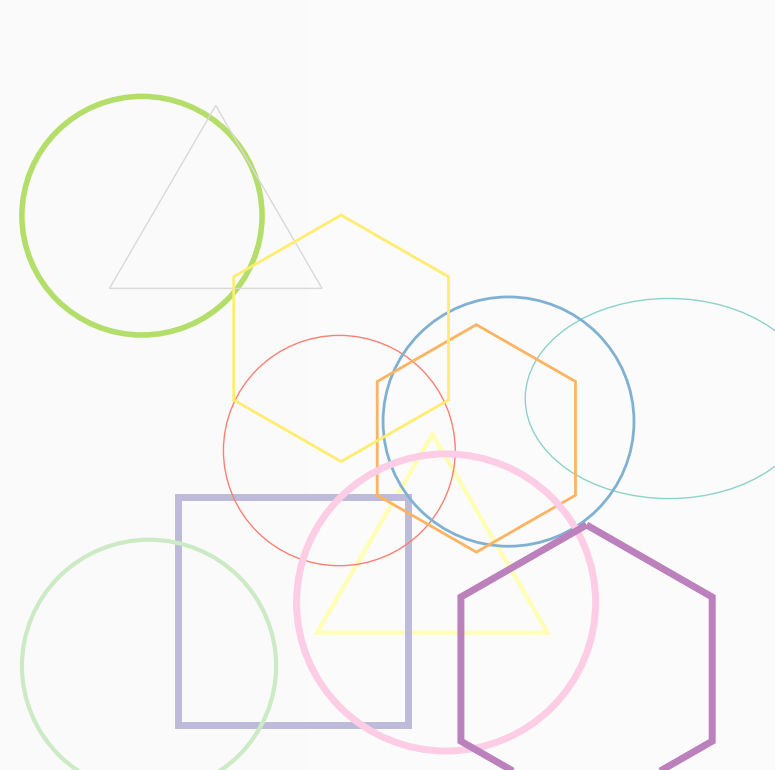[{"shape": "oval", "thickness": 0.5, "radius": 0.93, "center": [0.863, 0.482]}, {"shape": "triangle", "thickness": 1.5, "radius": 0.86, "center": [0.558, 0.264]}, {"shape": "square", "thickness": 2.5, "radius": 0.74, "center": [0.378, 0.206]}, {"shape": "circle", "thickness": 0.5, "radius": 0.75, "center": [0.438, 0.415]}, {"shape": "circle", "thickness": 1, "radius": 0.81, "center": [0.656, 0.452]}, {"shape": "hexagon", "thickness": 1, "radius": 0.74, "center": [0.615, 0.431]}, {"shape": "circle", "thickness": 2, "radius": 0.77, "center": [0.183, 0.72]}, {"shape": "circle", "thickness": 2.5, "radius": 0.96, "center": [0.576, 0.218]}, {"shape": "triangle", "thickness": 0.5, "radius": 0.79, "center": [0.278, 0.705]}, {"shape": "hexagon", "thickness": 2.5, "radius": 0.94, "center": [0.757, 0.131]}, {"shape": "circle", "thickness": 1.5, "radius": 0.82, "center": [0.192, 0.135]}, {"shape": "hexagon", "thickness": 1, "radius": 0.8, "center": [0.44, 0.561]}]